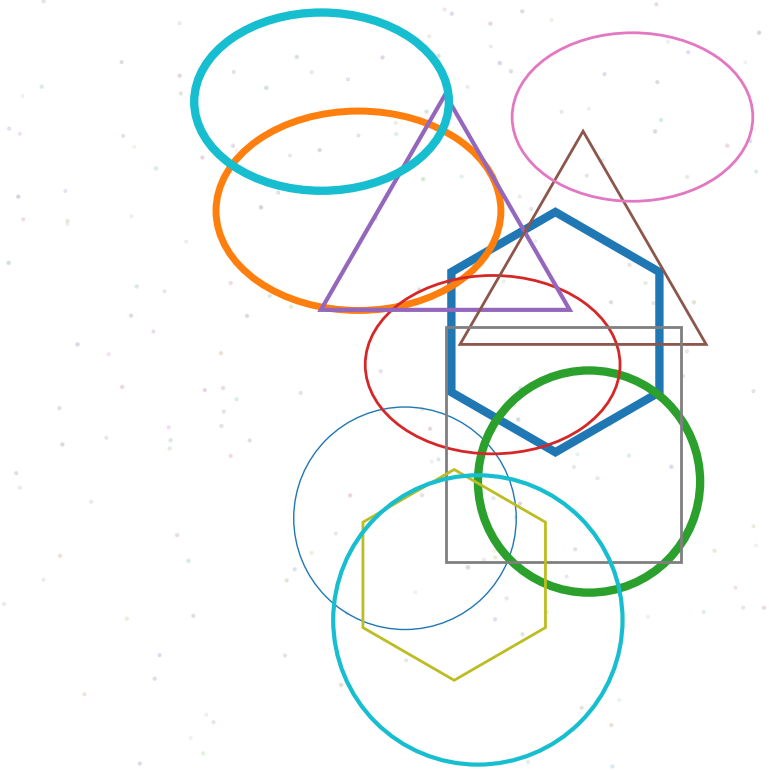[{"shape": "circle", "thickness": 0.5, "radius": 0.72, "center": [0.526, 0.327]}, {"shape": "hexagon", "thickness": 3, "radius": 0.78, "center": [0.721, 0.569]}, {"shape": "oval", "thickness": 2.5, "radius": 0.92, "center": [0.466, 0.726]}, {"shape": "circle", "thickness": 3, "radius": 0.72, "center": [0.765, 0.375]}, {"shape": "oval", "thickness": 1, "radius": 0.83, "center": [0.64, 0.526]}, {"shape": "triangle", "thickness": 1.5, "radius": 0.93, "center": [0.578, 0.691]}, {"shape": "triangle", "thickness": 1, "radius": 0.92, "center": [0.757, 0.645]}, {"shape": "oval", "thickness": 1, "radius": 0.78, "center": [0.821, 0.848]}, {"shape": "square", "thickness": 1, "radius": 0.76, "center": [0.732, 0.423]}, {"shape": "hexagon", "thickness": 1, "radius": 0.68, "center": [0.59, 0.253]}, {"shape": "circle", "thickness": 1.5, "radius": 0.94, "center": [0.621, 0.195]}, {"shape": "oval", "thickness": 3, "radius": 0.83, "center": [0.418, 0.868]}]